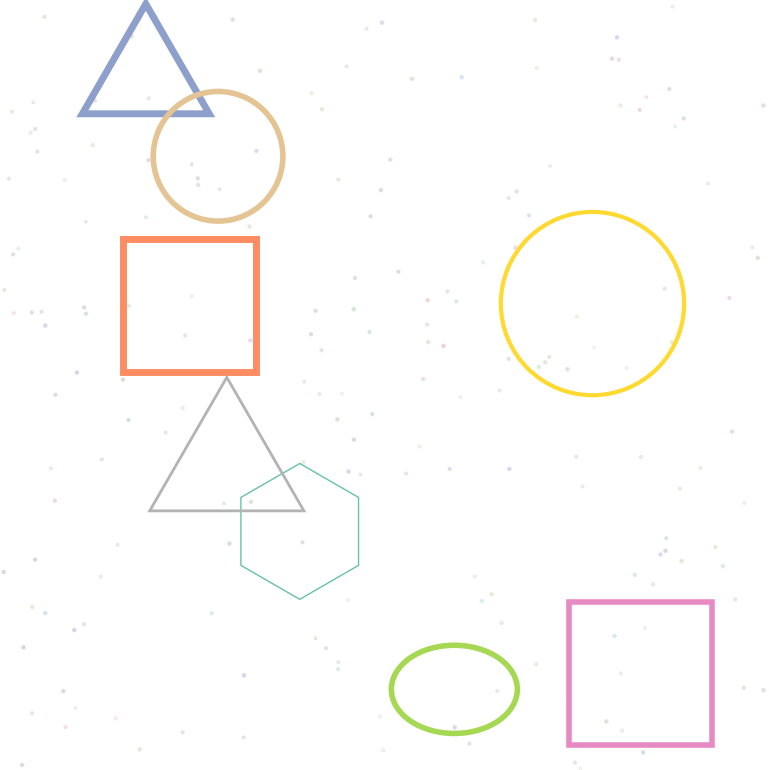[{"shape": "hexagon", "thickness": 0.5, "radius": 0.44, "center": [0.389, 0.31]}, {"shape": "square", "thickness": 2.5, "radius": 0.43, "center": [0.247, 0.603]}, {"shape": "triangle", "thickness": 2.5, "radius": 0.48, "center": [0.189, 0.9]}, {"shape": "square", "thickness": 2, "radius": 0.46, "center": [0.832, 0.125]}, {"shape": "oval", "thickness": 2, "radius": 0.41, "center": [0.59, 0.105]}, {"shape": "circle", "thickness": 1.5, "radius": 0.6, "center": [0.769, 0.606]}, {"shape": "circle", "thickness": 2, "radius": 0.42, "center": [0.283, 0.797]}, {"shape": "triangle", "thickness": 1, "radius": 0.58, "center": [0.295, 0.394]}]